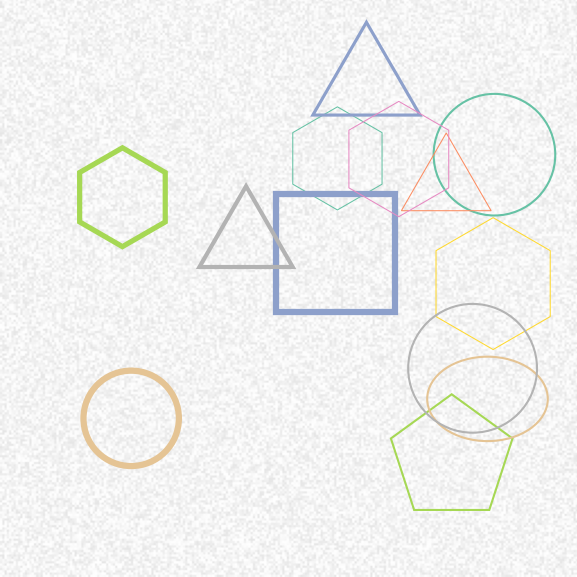[{"shape": "circle", "thickness": 1, "radius": 0.53, "center": [0.856, 0.731]}, {"shape": "hexagon", "thickness": 0.5, "radius": 0.45, "center": [0.584, 0.725]}, {"shape": "triangle", "thickness": 0.5, "radius": 0.45, "center": [0.773, 0.679]}, {"shape": "square", "thickness": 3, "radius": 0.51, "center": [0.581, 0.561]}, {"shape": "triangle", "thickness": 1.5, "radius": 0.54, "center": [0.635, 0.853]}, {"shape": "hexagon", "thickness": 0.5, "radius": 0.5, "center": [0.691, 0.724]}, {"shape": "hexagon", "thickness": 2.5, "radius": 0.43, "center": [0.212, 0.658]}, {"shape": "pentagon", "thickness": 1, "radius": 0.55, "center": [0.782, 0.206]}, {"shape": "hexagon", "thickness": 0.5, "radius": 0.57, "center": [0.854, 0.508]}, {"shape": "oval", "thickness": 1, "radius": 0.52, "center": [0.844, 0.308]}, {"shape": "circle", "thickness": 3, "radius": 0.41, "center": [0.227, 0.275]}, {"shape": "circle", "thickness": 1, "radius": 0.56, "center": [0.818, 0.361]}, {"shape": "triangle", "thickness": 2, "radius": 0.47, "center": [0.426, 0.583]}]